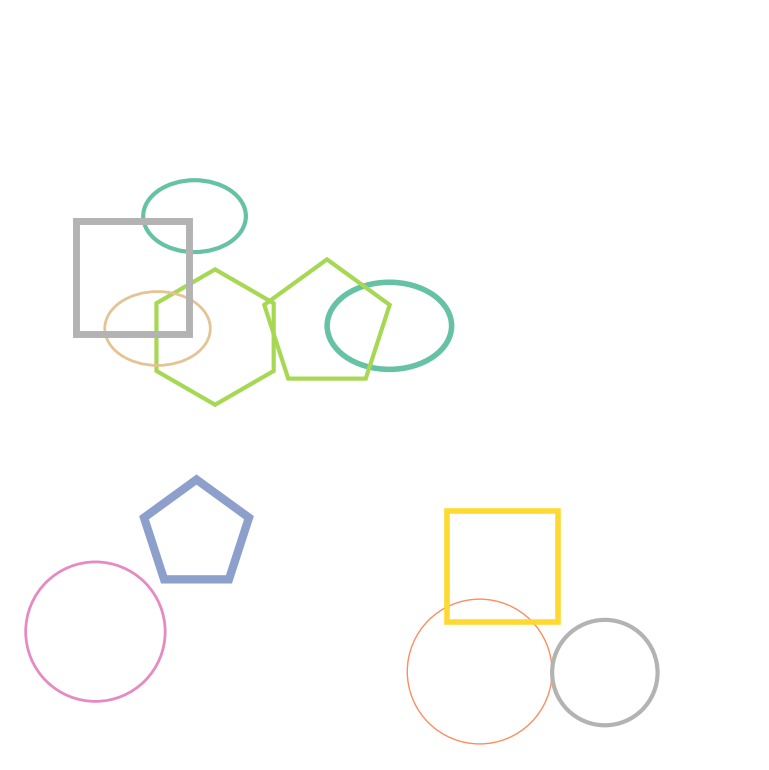[{"shape": "oval", "thickness": 1.5, "radius": 0.33, "center": [0.253, 0.719]}, {"shape": "oval", "thickness": 2, "radius": 0.4, "center": [0.506, 0.577]}, {"shape": "circle", "thickness": 0.5, "radius": 0.47, "center": [0.623, 0.128]}, {"shape": "pentagon", "thickness": 3, "radius": 0.36, "center": [0.255, 0.306]}, {"shape": "circle", "thickness": 1, "radius": 0.45, "center": [0.124, 0.18]}, {"shape": "hexagon", "thickness": 1.5, "radius": 0.44, "center": [0.279, 0.562]}, {"shape": "pentagon", "thickness": 1.5, "radius": 0.43, "center": [0.425, 0.578]}, {"shape": "square", "thickness": 2, "radius": 0.36, "center": [0.652, 0.265]}, {"shape": "oval", "thickness": 1, "radius": 0.34, "center": [0.205, 0.573]}, {"shape": "square", "thickness": 2.5, "radius": 0.37, "center": [0.172, 0.639]}, {"shape": "circle", "thickness": 1.5, "radius": 0.34, "center": [0.786, 0.127]}]